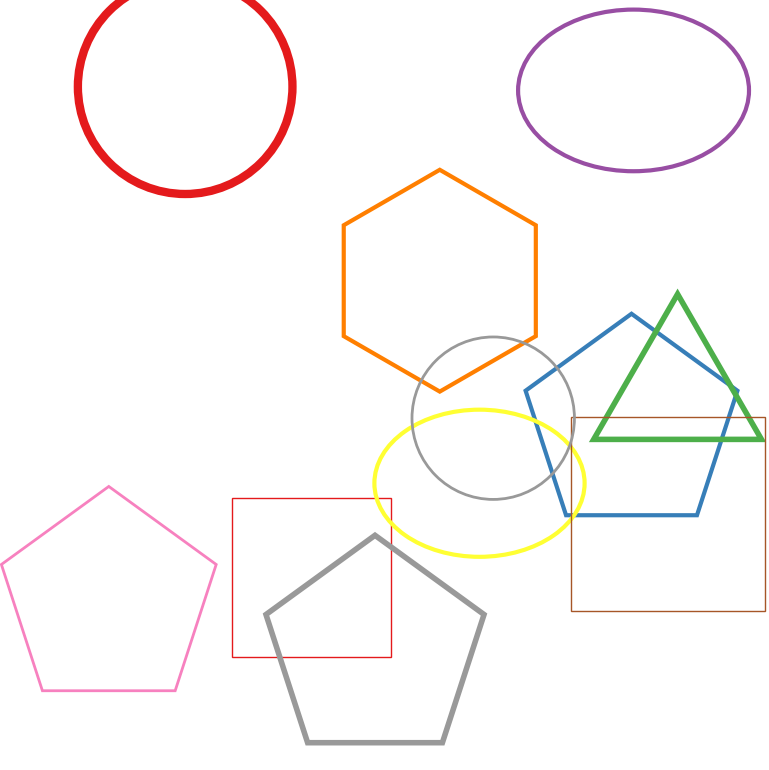[{"shape": "circle", "thickness": 3, "radius": 0.7, "center": [0.24, 0.887]}, {"shape": "square", "thickness": 0.5, "radius": 0.52, "center": [0.405, 0.25]}, {"shape": "pentagon", "thickness": 1.5, "radius": 0.72, "center": [0.82, 0.448]}, {"shape": "triangle", "thickness": 2, "radius": 0.63, "center": [0.88, 0.492]}, {"shape": "oval", "thickness": 1.5, "radius": 0.75, "center": [0.823, 0.883]}, {"shape": "hexagon", "thickness": 1.5, "radius": 0.72, "center": [0.571, 0.635]}, {"shape": "oval", "thickness": 1.5, "radius": 0.68, "center": [0.623, 0.372]}, {"shape": "square", "thickness": 0.5, "radius": 0.63, "center": [0.868, 0.333]}, {"shape": "pentagon", "thickness": 1, "radius": 0.73, "center": [0.141, 0.222]}, {"shape": "circle", "thickness": 1, "radius": 0.53, "center": [0.641, 0.457]}, {"shape": "pentagon", "thickness": 2, "radius": 0.74, "center": [0.487, 0.156]}]